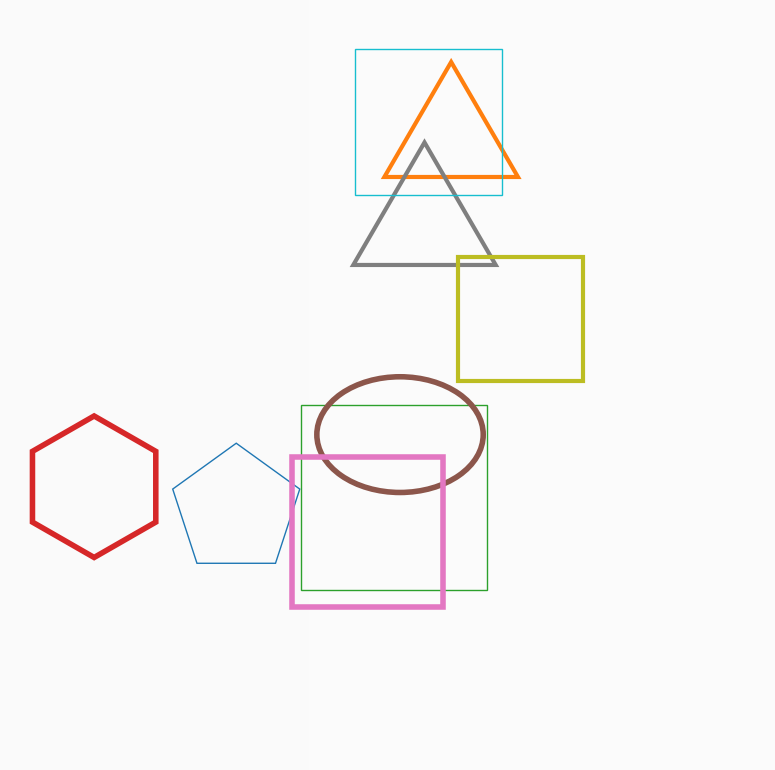[{"shape": "pentagon", "thickness": 0.5, "radius": 0.43, "center": [0.305, 0.338]}, {"shape": "triangle", "thickness": 1.5, "radius": 0.5, "center": [0.582, 0.82]}, {"shape": "square", "thickness": 0.5, "radius": 0.6, "center": [0.509, 0.354]}, {"shape": "hexagon", "thickness": 2, "radius": 0.46, "center": [0.121, 0.368]}, {"shape": "oval", "thickness": 2, "radius": 0.54, "center": [0.516, 0.436]}, {"shape": "square", "thickness": 2, "radius": 0.49, "center": [0.475, 0.309]}, {"shape": "triangle", "thickness": 1.5, "radius": 0.53, "center": [0.548, 0.709]}, {"shape": "square", "thickness": 1.5, "radius": 0.4, "center": [0.672, 0.585]}, {"shape": "square", "thickness": 0.5, "radius": 0.47, "center": [0.552, 0.842]}]